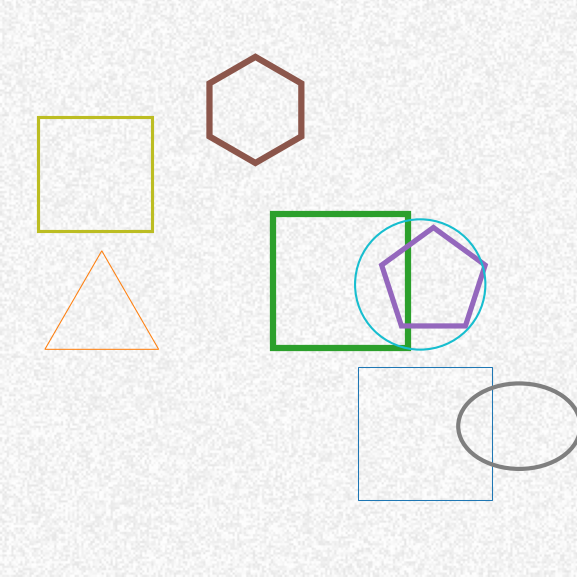[{"shape": "square", "thickness": 0.5, "radius": 0.58, "center": [0.737, 0.249]}, {"shape": "triangle", "thickness": 0.5, "radius": 0.57, "center": [0.176, 0.451]}, {"shape": "square", "thickness": 3, "radius": 0.58, "center": [0.59, 0.513]}, {"shape": "pentagon", "thickness": 2.5, "radius": 0.47, "center": [0.751, 0.511]}, {"shape": "hexagon", "thickness": 3, "radius": 0.46, "center": [0.442, 0.809]}, {"shape": "oval", "thickness": 2, "radius": 0.53, "center": [0.899, 0.261]}, {"shape": "square", "thickness": 1.5, "radius": 0.5, "center": [0.165, 0.698]}, {"shape": "circle", "thickness": 1, "radius": 0.56, "center": [0.728, 0.507]}]